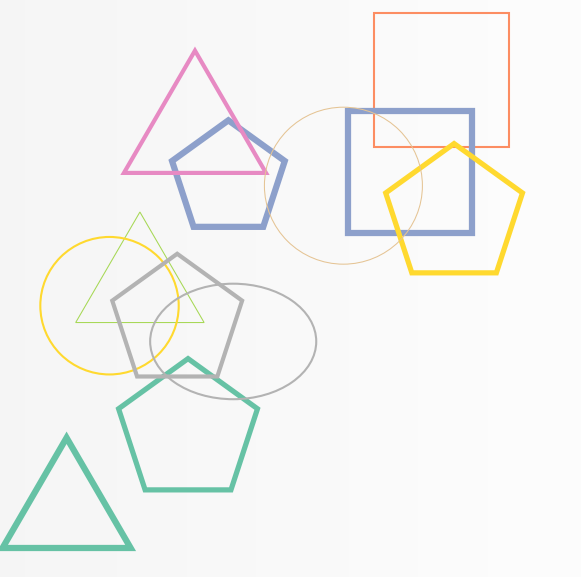[{"shape": "pentagon", "thickness": 2.5, "radius": 0.63, "center": [0.324, 0.252]}, {"shape": "triangle", "thickness": 3, "radius": 0.64, "center": [0.115, 0.114]}, {"shape": "square", "thickness": 1, "radius": 0.58, "center": [0.76, 0.861]}, {"shape": "pentagon", "thickness": 3, "radius": 0.51, "center": [0.393, 0.689]}, {"shape": "square", "thickness": 3, "radius": 0.53, "center": [0.705, 0.701]}, {"shape": "triangle", "thickness": 2, "radius": 0.71, "center": [0.335, 0.77]}, {"shape": "triangle", "thickness": 0.5, "radius": 0.64, "center": [0.241, 0.504]}, {"shape": "pentagon", "thickness": 2.5, "radius": 0.62, "center": [0.781, 0.627]}, {"shape": "circle", "thickness": 1, "radius": 0.6, "center": [0.188, 0.47]}, {"shape": "circle", "thickness": 0.5, "radius": 0.68, "center": [0.591, 0.678]}, {"shape": "oval", "thickness": 1, "radius": 0.71, "center": [0.401, 0.408]}, {"shape": "pentagon", "thickness": 2, "radius": 0.59, "center": [0.305, 0.442]}]